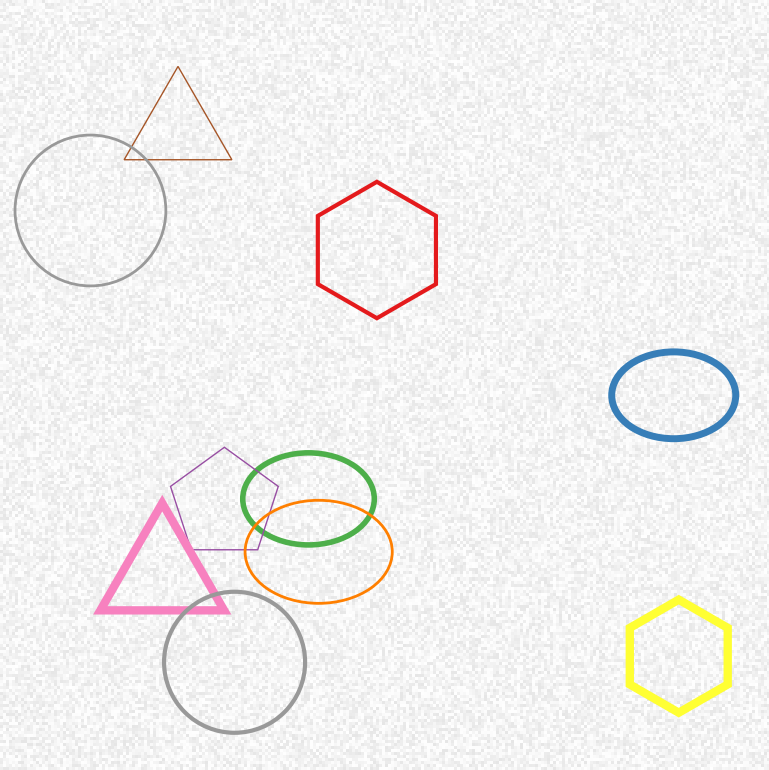[{"shape": "hexagon", "thickness": 1.5, "radius": 0.44, "center": [0.489, 0.675]}, {"shape": "oval", "thickness": 2.5, "radius": 0.4, "center": [0.875, 0.487]}, {"shape": "oval", "thickness": 2, "radius": 0.43, "center": [0.401, 0.352]}, {"shape": "pentagon", "thickness": 0.5, "radius": 0.37, "center": [0.291, 0.346]}, {"shape": "oval", "thickness": 1, "radius": 0.48, "center": [0.414, 0.283]}, {"shape": "hexagon", "thickness": 3, "radius": 0.37, "center": [0.882, 0.148]}, {"shape": "triangle", "thickness": 0.5, "radius": 0.4, "center": [0.231, 0.833]}, {"shape": "triangle", "thickness": 3, "radius": 0.46, "center": [0.211, 0.254]}, {"shape": "circle", "thickness": 1, "radius": 0.49, "center": [0.117, 0.727]}, {"shape": "circle", "thickness": 1.5, "radius": 0.46, "center": [0.305, 0.14]}]